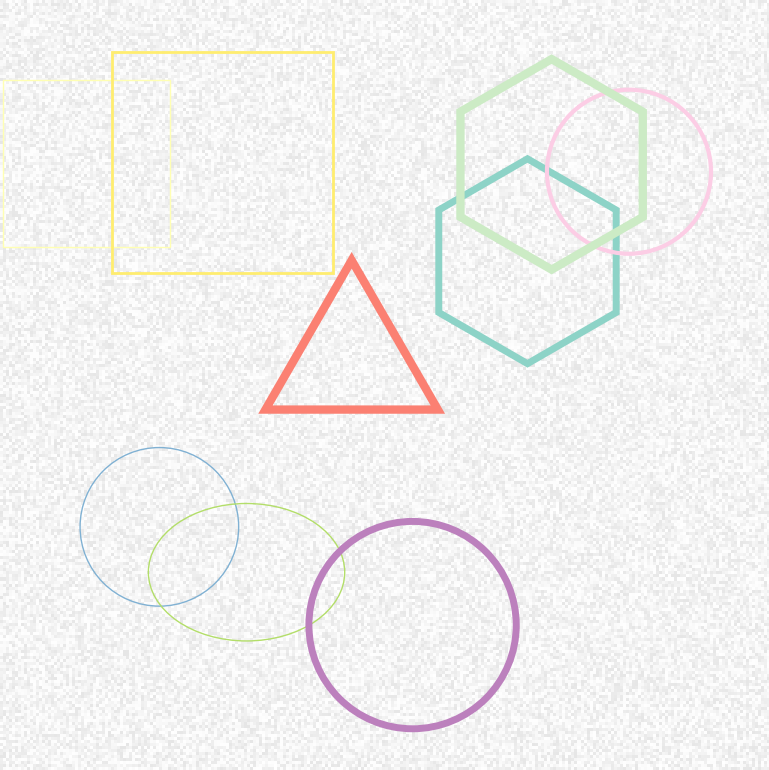[{"shape": "hexagon", "thickness": 2.5, "radius": 0.67, "center": [0.685, 0.661]}, {"shape": "square", "thickness": 0.5, "radius": 0.54, "center": [0.113, 0.787]}, {"shape": "triangle", "thickness": 3, "radius": 0.65, "center": [0.457, 0.533]}, {"shape": "circle", "thickness": 0.5, "radius": 0.51, "center": [0.207, 0.316]}, {"shape": "oval", "thickness": 0.5, "radius": 0.64, "center": [0.32, 0.257]}, {"shape": "circle", "thickness": 1.5, "radius": 0.53, "center": [0.817, 0.777]}, {"shape": "circle", "thickness": 2.5, "radius": 0.67, "center": [0.536, 0.188]}, {"shape": "hexagon", "thickness": 3, "radius": 0.68, "center": [0.716, 0.787]}, {"shape": "square", "thickness": 1, "radius": 0.72, "center": [0.289, 0.789]}]